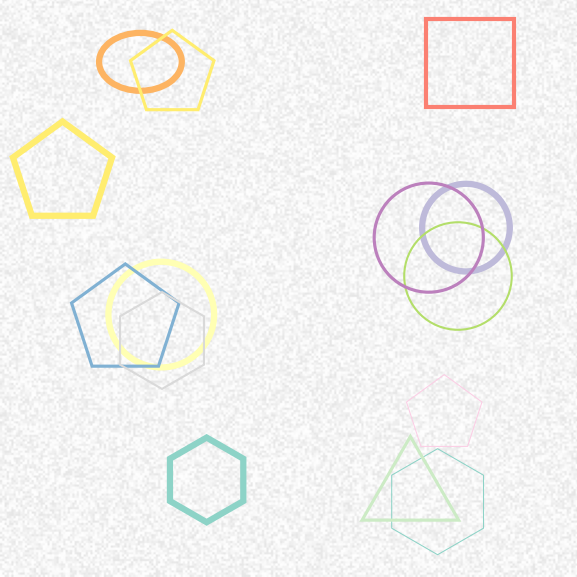[{"shape": "hexagon", "thickness": 3, "radius": 0.37, "center": [0.358, 0.168]}, {"shape": "hexagon", "thickness": 0.5, "radius": 0.46, "center": [0.758, 0.13]}, {"shape": "circle", "thickness": 3, "radius": 0.46, "center": [0.279, 0.454]}, {"shape": "circle", "thickness": 3, "radius": 0.38, "center": [0.807, 0.605]}, {"shape": "square", "thickness": 2, "radius": 0.38, "center": [0.815, 0.89]}, {"shape": "pentagon", "thickness": 1.5, "radius": 0.49, "center": [0.217, 0.444]}, {"shape": "oval", "thickness": 3, "radius": 0.36, "center": [0.243, 0.892]}, {"shape": "circle", "thickness": 1, "radius": 0.47, "center": [0.793, 0.521]}, {"shape": "pentagon", "thickness": 0.5, "radius": 0.34, "center": [0.769, 0.282]}, {"shape": "hexagon", "thickness": 1, "radius": 0.42, "center": [0.281, 0.41]}, {"shape": "circle", "thickness": 1.5, "radius": 0.47, "center": [0.742, 0.588]}, {"shape": "triangle", "thickness": 1.5, "radius": 0.48, "center": [0.711, 0.147]}, {"shape": "pentagon", "thickness": 1.5, "radius": 0.38, "center": [0.298, 0.871]}, {"shape": "pentagon", "thickness": 3, "radius": 0.45, "center": [0.108, 0.699]}]